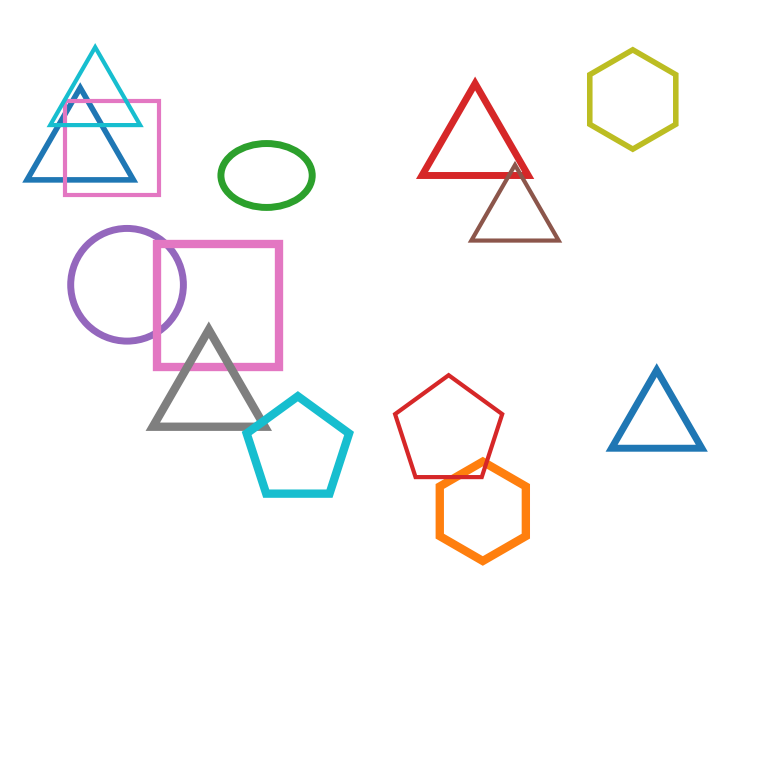[{"shape": "triangle", "thickness": 2, "radius": 0.4, "center": [0.104, 0.806]}, {"shape": "triangle", "thickness": 2.5, "radius": 0.34, "center": [0.853, 0.452]}, {"shape": "hexagon", "thickness": 3, "radius": 0.32, "center": [0.627, 0.336]}, {"shape": "oval", "thickness": 2.5, "radius": 0.3, "center": [0.346, 0.772]}, {"shape": "pentagon", "thickness": 1.5, "radius": 0.37, "center": [0.583, 0.44]}, {"shape": "triangle", "thickness": 2.5, "radius": 0.4, "center": [0.617, 0.812]}, {"shape": "circle", "thickness": 2.5, "radius": 0.37, "center": [0.165, 0.63]}, {"shape": "triangle", "thickness": 1.5, "radius": 0.33, "center": [0.669, 0.72]}, {"shape": "square", "thickness": 3, "radius": 0.4, "center": [0.283, 0.603]}, {"shape": "square", "thickness": 1.5, "radius": 0.31, "center": [0.145, 0.808]}, {"shape": "triangle", "thickness": 3, "radius": 0.42, "center": [0.271, 0.488]}, {"shape": "hexagon", "thickness": 2, "radius": 0.32, "center": [0.822, 0.871]}, {"shape": "pentagon", "thickness": 3, "radius": 0.35, "center": [0.387, 0.415]}, {"shape": "triangle", "thickness": 1.5, "radius": 0.34, "center": [0.124, 0.871]}]